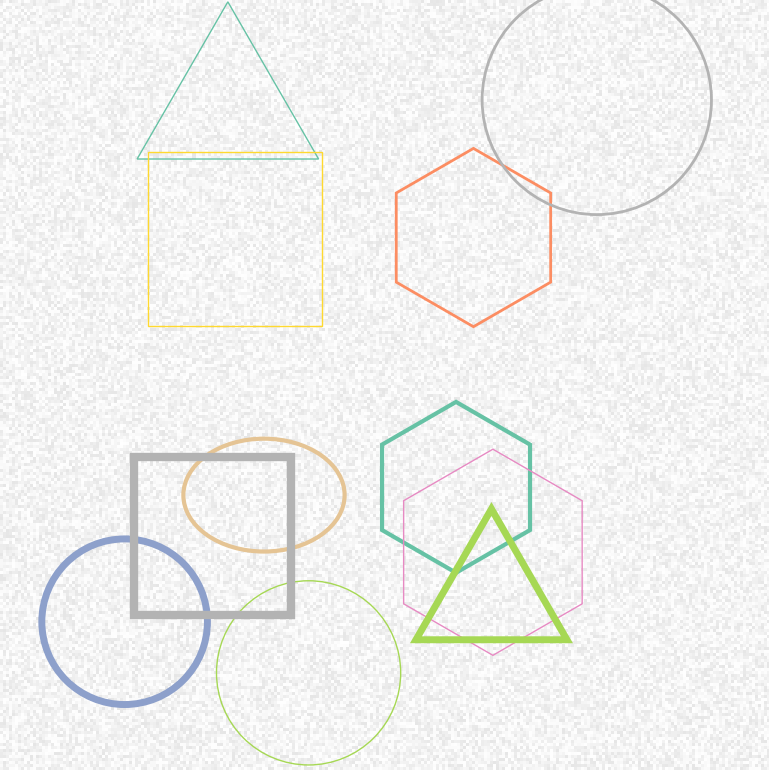[{"shape": "triangle", "thickness": 0.5, "radius": 0.68, "center": [0.296, 0.862]}, {"shape": "hexagon", "thickness": 1.5, "radius": 0.55, "center": [0.592, 0.367]}, {"shape": "hexagon", "thickness": 1, "radius": 0.58, "center": [0.615, 0.691]}, {"shape": "circle", "thickness": 2.5, "radius": 0.54, "center": [0.162, 0.193]}, {"shape": "hexagon", "thickness": 0.5, "radius": 0.67, "center": [0.64, 0.283]}, {"shape": "circle", "thickness": 0.5, "radius": 0.6, "center": [0.401, 0.126]}, {"shape": "triangle", "thickness": 2.5, "radius": 0.57, "center": [0.638, 0.226]}, {"shape": "square", "thickness": 0.5, "radius": 0.56, "center": [0.305, 0.689]}, {"shape": "oval", "thickness": 1.5, "radius": 0.52, "center": [0.343, 0.357]}, {"shape": "circle", "thickness": 1, "radius": 0.74, "center": [0.775, 0.87]}, {"shape": "square", "thickness": 3, "radius": 0.51, "center": [0.276, 0.304]}]